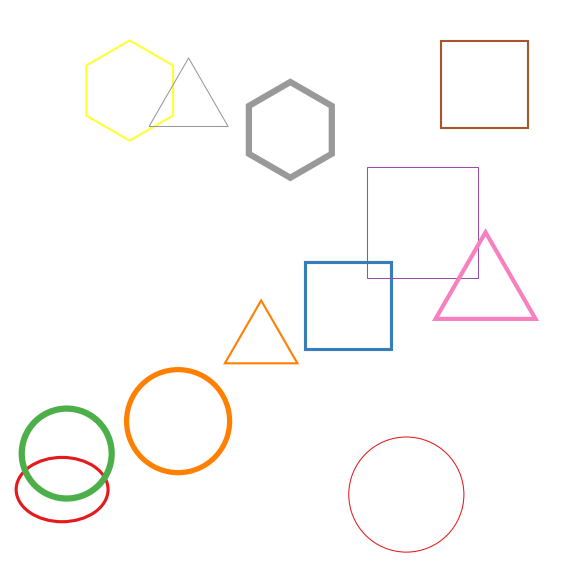[{"shape": "oval", "thickness": 1.5, "radius": 0.4, "center": [0.108, 0.151]}, {"shape": "circle", "thickness": 0.5, "radius": 0.5, "center": [0.704, 0.143]}, {"shape": "square", "thickness": 1.5, "radius": 0.37, "center": [0.602, 0.47]}, {"shape": "circle", "thickness": 3, "radius": 0.39, "center": [0.116, 0.214]}, {"shape": "square", "thickness": 0.5, "radius": 0.48, "center": [0.731, 0.614]}, {"shape": "triangle", "thickness": 1, "radius": 0.36, "center": [0.452, 0.406]}, {"shape": "circle", "thickness": 2.5, "radius": 0.45, "center": [0.308, 0.27]}, {"shape": "hexagon", "thickness": 1, "radius": 0.43, "center": [0.225, 0.842]}, {"shape": "square", "thickness": 1, "radius": 0.38, "center": [0.839, 0.853]}, {"shape": "triangle", "thickness": 2, "radius": 0.5, "center": [0.841, 0.497]}, {"shape": "hexagon", "thickness": 3, "radius": 0.41, "center": [0.503, 0.774]}, {"shape": "triangle", "thickness": 0.5, "radius": 0.4, "center": [0.327, 0.82]}]